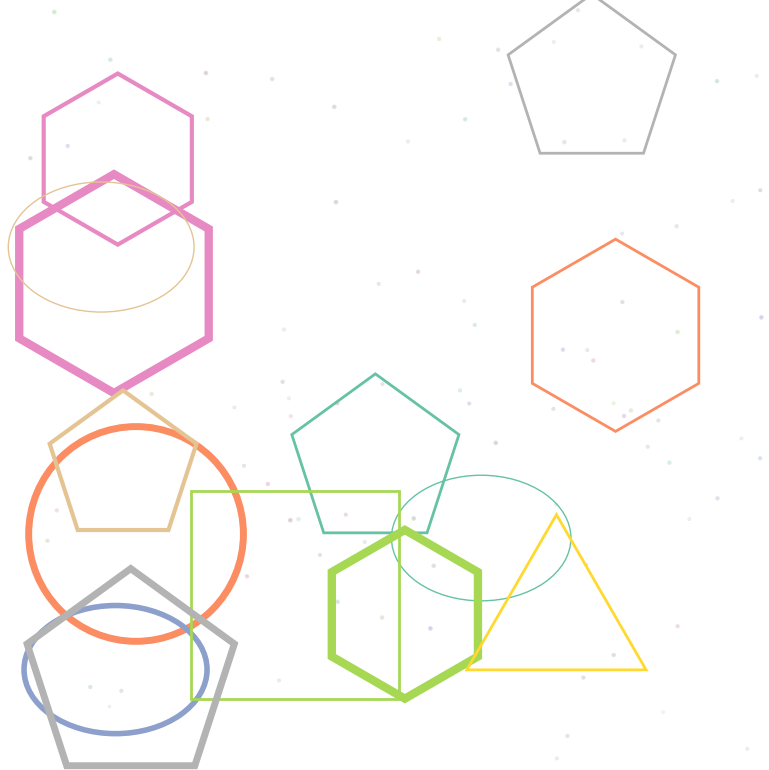[{"shape": "pentagon", "thickness": 1, "radius": 0.57, "center": [0.488, 0.4]}, {"shape": "oval", "thickness": 0.5, "radius": 0.58, "center": [0.625, 0.301]}, {"shape": "hexagon", "thickness": 1, "radius": 0.62, "center": [0.799, 0.565]}, {"shape": "circle", "thickness": 2.5, "radius": 0.7, "center": [0.177, 0.307]}, {"shape": "oval", "thickness": 2, "radius": 0.59, "center": [0.15, 0.13]}, {"shape": "hexagon", "thickness": 1.5, "radius": 0.56, "center": [0.153, 0.793]}, {"shape": "hexagon", "thickness": 3, "radius": 0.71, "center": [0.148, 0.632]}, {"shape": "hexagon", "thickness": 3, "radius": 0.55, "center": [0.526, 0.202]}, {"shape": "square", "thickness": 1, "radius": 0.68, "center": [0.383, 0.227]}, {"shape": "triangle", "thickness": 1, "radius": 0.67, "center": [0.723, 0.197]}, {"shape": "pentagon", "thickness": 1.5, "radius": 0.5, "center": [0.16, 0.393]}, {"shape": "oval", "thickness": 0.5, "radius": 0.6, "center": [0.131, 0.679]}, {"shape": "pentagon", "thickness": 2.5, "radius": 0.71, "center": [0.17, 0.12]}, {"shape": "pentagon", "thickness": 1, "radius": 0.57, "center": [0.769, 0.893]}]